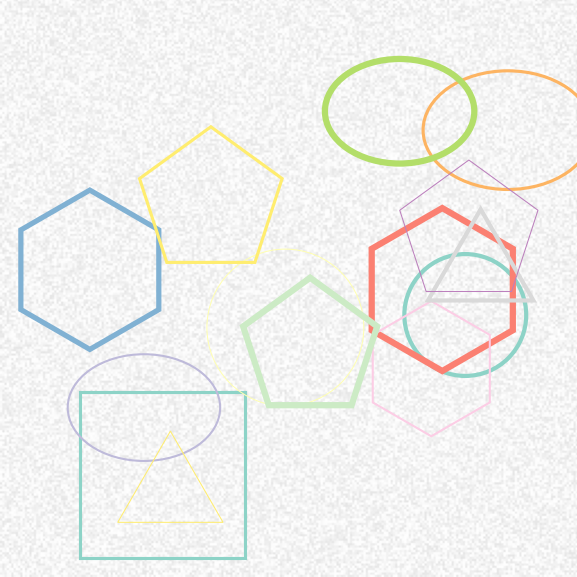[{"shape": "circle", "thickness": 2, "radius": 0.53, "center": [0.806, 0.454]}, {"shape": "square", "thickness": 1.5, "radius": 0.72, "center": [0.282, 0.177]}, {"shape": "circle", "thickness": 0.5, "radius": 0.68, "center": [0.494, 0.432]}, {"shape": "oval", "thickness": 1, "radius": 0.66, "center": [0.249, 0.293]}, {"shape": "hexagon", "thickness": 3, "radius": 0.71, "center": [0.766, 0.498]}, {"shape": "hexagon", "thickness": 2.5, "radius": 0.69, "center": [0.156, 0.532]}, {"shape": "oval", "thickness": 1.5, "radius": 0.73, "center": [0.879, 0.774]}, {"shape": "oval", "thickness": 3, "radius": 0.65, "center": [0.692, 0.806]}, {"shape": "hexagon", "thickness": 1, "radius": 0.59, "center": [0.747, 0.361]}, {"shape": "triangle", "thickness": 2, "radius": 0.53, "center": [0.832, 0.532]}, {"shape": "pentagon", "thickness": 0.5, "radius": 0.63, "center": [0.812, 0.596]}, {"shape": "pentagon", "thickness": 3, "radius": 0.61, "center": [0.537, 0.396]}, {"shape": "triangle", "thickness": 0.5, "radius": 0.53, "center": [0.295, 0.147]}, {"shape": "pentagon", "thickness": 1.5, "radius": 0.65, "center": [0.365, 0.65]}]